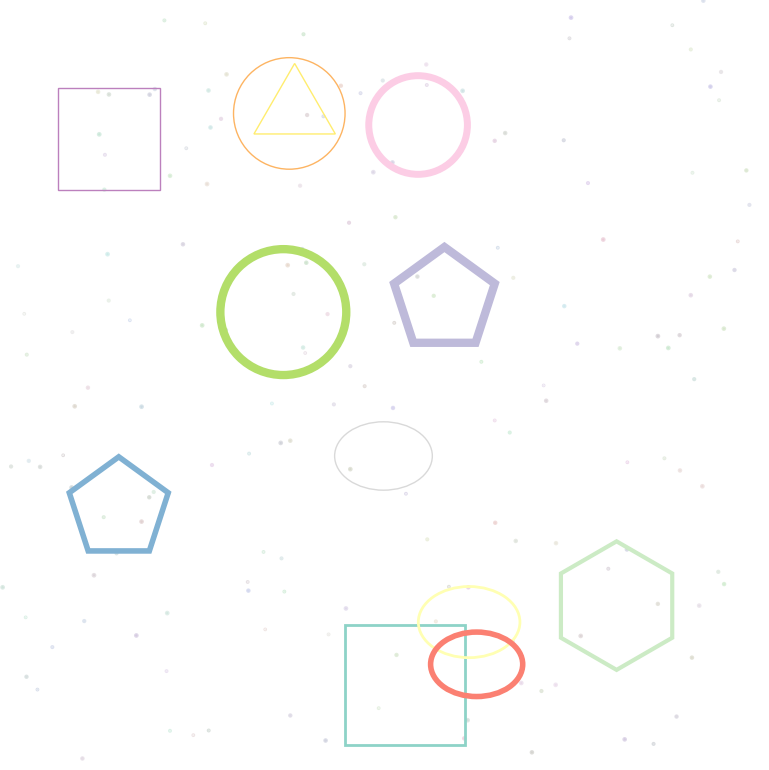[{"shape": "square", "thickness": 1, "radius": 0.39, "center": [0.526, 0.11]}, {"shape": "oval", "thickness": 1, "radius": 0.33, "center": [0.609, 0.192]}, {"shape": "pentagon", "thickness": 3, "radius": 0.34, "center": [0.577, 0.61]}, {"shape": "oval", "thickness": 2, "radius": 0.3, "center": [0.619, 0.137]}, {"shape": "pentagon", "thickness": 2, "radius": 0.34, "center": [0.154, 0.339]}, {"shape": "circle", "thickness": 0.5, "radius": 0.36, "center": [0.376, 0.853]}, {"shape": "circle", "thickness": 3, "radius": 0.41, "center": [0.368, 0.595]}, {"shape": "circle", "thickness": 2.5, "radius": 0.32, "center": [0.543, 0.838]}, {"shape": "oval", "thickness": 0.5, "radius": 0.32, "center": [0.498, 0.408]}, {"shape": "square", "thickness": 0.5, "radius": 0.33, "center": [0.141, 0.82]}, {"shape": "hexagon", "thickness": 1.5, "radius": 0.42, "center": [0.801, 0.213]}, {"shape": "triangle", "thickness": 0.5, "radius": 0.31, "center": [0.383, 0.857]}]